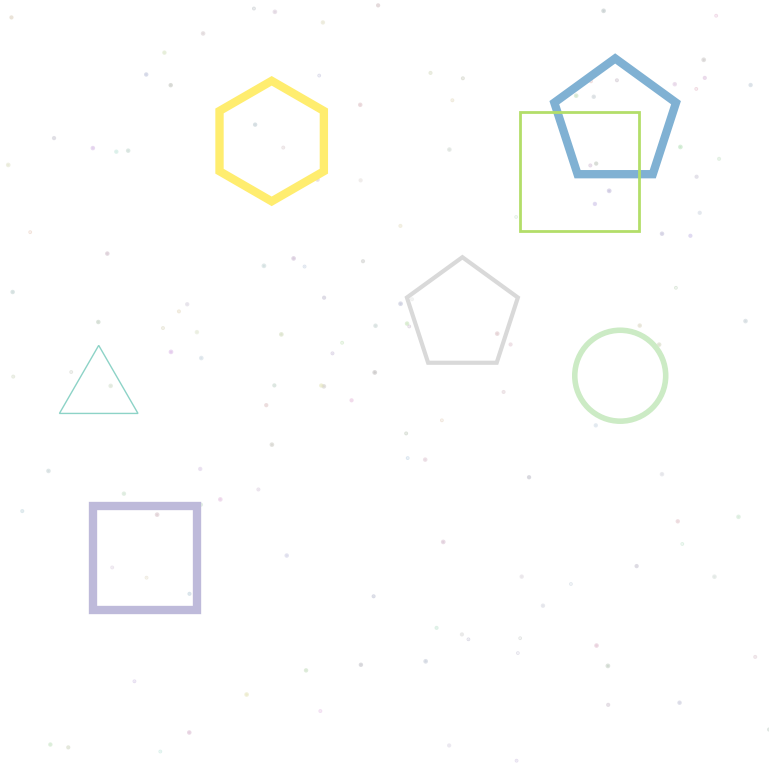[{"shape": "triangle", "thickness": 0.5, "radius": 0.29, "center": [0.128, 0.493]}, {"shape": "square", "thickness": 3, "radius": 0.34, "center": [0.189, 0.275]}, {"shape": "pentagon", "thickness": 3, "radius": 0.42, "center": [0.799, 0.841]}, {"shape": "square", "thickness": 1, "radius": 0.39, "center": [0.752, 0.777]}, {"shape": "pentagon", "thickness": 1.5, "radius": 0.38, "center": [0.601, 0.59]}, {"shape": "circle", "thickness": 2, "radius": 0.3, "center": [0.806, 0.512]}, {"shape": "hexagon", "thickness": 3, "radius": 0.39, "center": [0.353, 0.817]}]